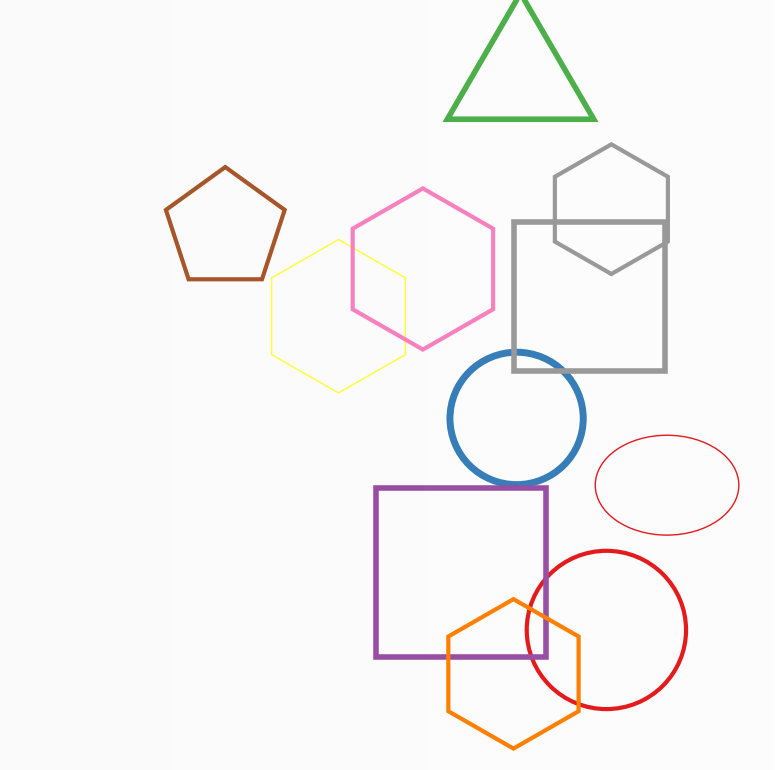[{"shape": "circle", "thickness": 1.5, "radius": 0.51, "center": [0.782, 0.182]}, {"shape": "oval", "thickness": 0.5, "radius": 0.46, "center": [0.861, 0.37]}, {"shape": "circle", "thickness": 2.5, "radius": 0.43, "center": [0.667, 0.457]}, {"shape": "triangle", "thickness": 2, "radius": 0.55, "center": [0.672, 0.9]}, {"shape": "square", "thickness": 2, "radius": 0.55, "center": [0.595, 0.256]}, {"shape": "hexagon", "thickness": 1.5, "radius": 0.49, "center": [0.663, 0.125]}, {"shape": "hexagon", "thickness": 0.5, "radius": 0.5, "center": [0.437, 0.589]}, {"shape": "pentagon", "thickness": 1.5, "radius": 0.4, "center": [0.291, 0.702]}, {"shape": "hexagon", "thickness": 1.5, "radius": 0.52, "center": [0.546, 0.651]}, {"shape": "square", "thickness": 2, "radius": 0.49, "center": [0.761, 0.615]}, {"shape": "hexagon", "thickness": 1.5, "radius": 0.42, "center": [0.789, 0.728]}]